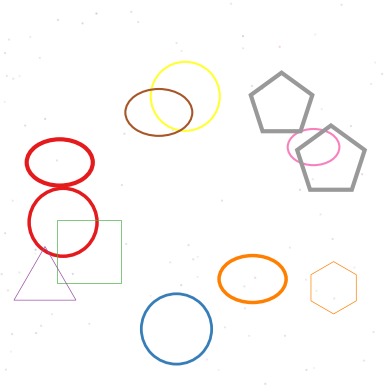[{"shape": "circle", "thickness": 2.5, "radius": 0.44, "center": [0.164, 0.423]}, {"shape": "oval", "thickness": 3, "radius": 0.43, "center": [0.155, 0.578]}, {"shape": "circle", "thickness": 2, "radius": 0.46, "center": [0.458, 0.146]}, {"shape": "square", "thickness": 0.5, "radius": 0.41, "center": [0.231, 0.346]}, {"shape": "triangle", "thickness": 0.5, "radius": 0.46, "center": [0.117, 0.267]}, {"shape": "oval", "thickness": 2.5, "radius": 0.44, "center": [0.656, 0.275]}, {"shape": "hexagon", "thickness": 0.5, "radius": 0.34, "center": [0.867, 0.253]}, {"shape": "circle", "thickness": 1.5, "radius": 0.45, "center": [0.481, 0.75]}, {"shape": "oval", "thickness": 1.5, "radius": 0.43, "center": [0.413, 0.708]}, {"shape": "oval", "thickness": 1.5, "radius": 0.34, "center": [0.814, 0.618]}, {"shape": "pentagon", "thickness": 3, "radius": 0.46, "center": [0.86, 0.582]}, {"shape": "pentagon", "thickness": 3, "radius": 0.42, "center": [0.731, 0.727]}]